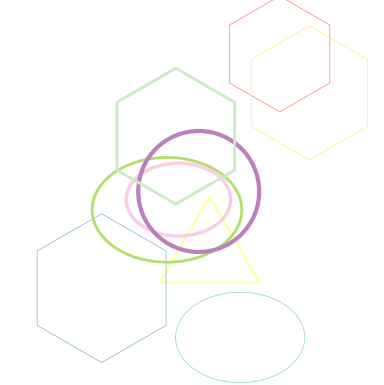[{"shape": "oval", "thickness": 0.5, "radius": 0.84, "center": [0.624, 0.124]}, {"shape": "triangle", "thickness": 2, "radius": 0.74, "center": [0.545, 0.341]}, {"shape": "hexagon", "thickness": 0.5, "radius": 0.75, "center": [0.726, 0.86]}, {"shape": "hexagon", "thickness": 0.5, "radius": 0.97, "center": [0.264, 0.252]}, {"shape": "oval", "thickness": 2, "radius": 0.97, "center": [0.434, 0.455]}, {"shape": "oval", "thickness": 2.5, "radius": 0.68, "center": [0.463, 0.482]}, {"shape": "circle", "thickness": 3, "radius": 0.79, "center": [0.516, 0.503]}, {"shape": "hexagon", "thickness": 2, "radius": 0.88, "center": [0.457, 0.646]}, {"shape": "hexagon", "thickness": 0.5, "radius": 0.87, "center": [0.803, 0.759]}]